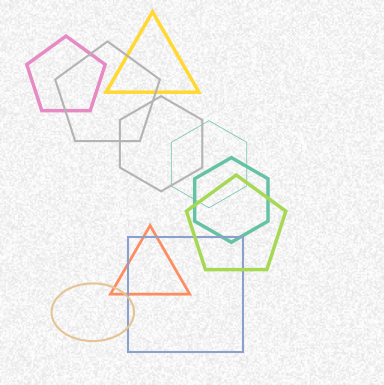[{"shape": "hexagon", "thickness": 0.5, "radius": 0.57, "center": [0.543, 0.573]}, {"shape": "hexagon", "thickness": 2.5, "radius": 0.55, "center": [0.601, 0.481]}, {"shape": "triangle", "thickness": 2, "radius": 0.59, "center": [0.39, 0.295]}, {"shape": "square", "thickness": 1.5, "radius": 0.75, "center": [0.483, 0.235]}, {"shape": "pentagon", "thickness": 2.5, "radius": 0.54, "center": [0.171, 0.799]}, {"shape": "pentagon", "thickness": 2.5, "radius": 0.68, "center": [0.613, 0.41]}, {"shape": "triangle", "thickness": 2.5, "radius": 0.7, "center": [0.396, 0.83]}, {"shape": "oval", "thickness": 1.5, "radius": 0.54, "center": [0.241, 0.189]}, {"shape": "pentagon", "thickness": 1.5, "radius": 0.72, "center": [0.279, 0.749]}, {"shape": "hexagon", "thickness": 1.5, "radius": 0.62, "center": [0.418, 0.627]}]